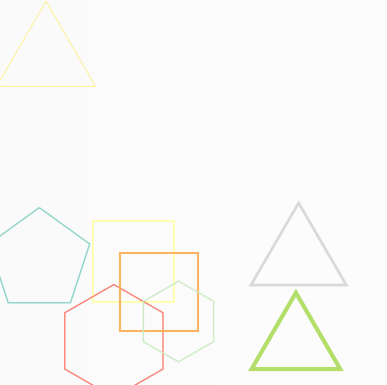[{"shape": "pentagon", "thickness": 1, "radius": 0.68, "center": [0.101, 0.324]}, {"shape": "square", "thickness": 1.5, "radius": 0.53, "center": [0.345, 0.321]}, {"shape": "hexagon", "thickness": 1, "radius": 0.73, "center": [0.294, 0.115]}, {"shape": "square", "thickness": 1.5, "radius": 0.5, "center": [0.41, 0.242]}, {"shape": "triangle", "thickness": 3, "radius": 0.66, "center": [0.764, 0.107]}, {"shape": "triangle", "thickness": 2, "radius": 0.71, "center": [0.771, 0.331]}, {"shape": "hexagon", "thickness": 1, "radius": 0.52, "center": [0.461, 0.165]}, {"shape": "triangle", "thickness": 0.5, "radius": 0.74, "center": [0.119, 0.849]}]